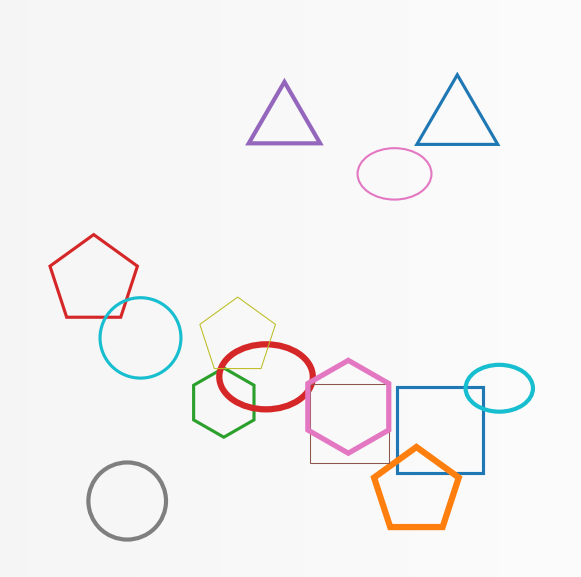[{"shape": "square", "thickness": 1.5, "radius": 0.37, "center": [0.757, 0.254]}, {"shape": "triangle", "thickness": 1.5, "radius": 0.4, "center": [0.787, 0.789]}, {"shape": "pentagon", "thickness": 3, "radius": 0.38, "center": [0.716, 0.148]}, {"shape": "hexagon", "thickness": 1.5, "radius": 0.3, "center": [0.385, 0.302]}, {"shape": "pentagon", "thickness": 1.5, "radius": 0.4, "center": [0.161, 0.514]}, {"shape": "oval", "thickness": 3, "radius": 0.4, "center": [0.458, 0.347]}, {"shape": "triangle", "thickness": 2, "radius": 0.35, "center": [0.489, 0.786]}, {"shape": "square", "thickness": 0.5, "radius": 0.34, "center": [0.601, 0.266]}, {"shape": "oval", "thickness": 1, "radius": 0.32, "center": [0.679, 0.698]}, {"shape": "hexagon", "thickness": 2.5, "radius": 0.4, "center": [0.599, 0.295]}, {"shape": "circle", "thickness": 2, "radius": 0.33, "center": [0.219, 0.132]}, {"shape": "pentagon", "thickness": 0.5, "radius": 0.34, "center": [0.409, 0.416]}, {"shape": "oval", "thickness": 2, "radius": 0.29, "center": [0.859, 0.327]}, {"shape": "circle", "thickness": 1.5, "radius": 0.35, "center": [0.242, 0.414]}]